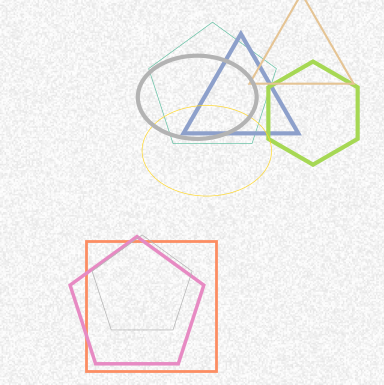[{"shape": "pentagon", "thickness": 0.5, "radius": 0.87, "center": [0.552, 0.768]}, {"shape": "square", "thickness": 2, "radius": 0.84, "center": [0.392, 0.204]}, {"shape": "triangle", "thickness": 3, "radius": 0.86, "center": [0.626, 0.74]}, {"shape": "pentagon", "thickness": 2.5, "radius": 0.91, "center": [0.356, 0.203]}, {"shape": "hexagon", "thickness": 3, "radius": 0.67, "center": [0.813, 0.706]}, {"shape": "oval", "thickness": 0.5, "radius": 0.84, "center": [0.537, 0.608]}, {"shape": "triangle", "thickness": 1.5, "radius": 0.78, "center": [0.783, 0.861]}, {"shape": "pentagon", "thickness": 0.5, "radius": 0.68, "center": [0.369, 0.253]}, {"shape": "oval", "thickness": 3, "radius": 0.77, "center": [0.512, 0.747]}]